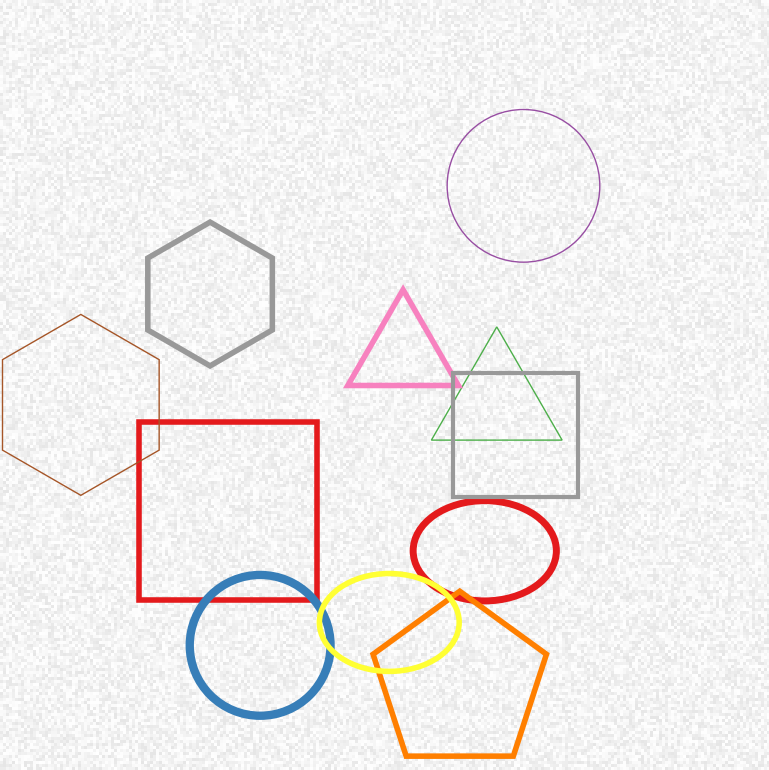[{"shape": "square", "thickness": 2, "radius": 0.58, "center": [0.296, 0.336]}, {"shape": "oval", "thickness": 2.5, "radius": 0.46, "center": [0.63, 0.285]}, {"shape": "circle", "thickness": 3, "radius": 0.46, "center": [0.338, 0.162]}, {"shape": "triangle", "thickness": 0.5, "radius": 0.49, "center": [0.645, 0.477]}, {"shape": "circle", "thickness": 0.5, "radius": 0.5, "center": [0.68, 0.759]}, {"shape": "pentagon", "thickness": 2, "radius": 0.59, "center": [0.597, 0.114]}, {"shape": "oval", "thickness": 2, "radius": 0.45, "center": [0.506, 0.192]}, {"shape": "hexagon", "thickness": 0.5, "radius": 0.59, "center": [0.105, 0.474]}, {"shape": "triangle", "thickness": 2, "radius": 0.41, "center": [0.523, 0.541]}, {"shape": "hexagon", "thickness": 2, "radius": 0.47, "center": [0.273, 0.618]}, {"shape": "square", "thickness": 1.5, "radius": 0.4, "center": [0.67, 0.435]}]